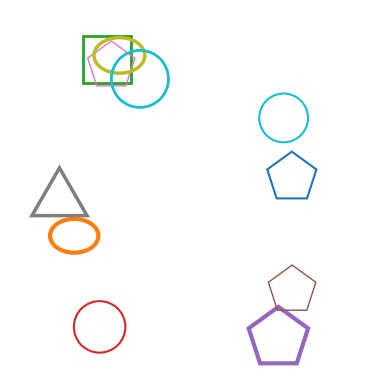[{"shape": "pentagon", "thickness": 1.5, "radius": 0.34, "center": [0.758, 0.539]}, {"shape": "oval", "thickness": 3, "radius": 0.31, "center": [0.193, 0.388]}, {"shape": "square", "thickness": 2, "radius": 0.31, "center": [0.278, 0.845]}, {"shape": "circle", "thickness": 1.5, "radius": 0.33, "center": [0.259, 0.151]}, {"shape": "pentagon", "thickness": 3, "radius": 0.41, "center": [0.723, 0.122]}, {"shape": "pentagon", "thickness": 1, "radius": 0.32, "center": [0.759, 0.247]}, {"shape": "pentagon", "thickness": 1, "radius": 0.32, "center": [0.289, 0.829]}, {"shape": "triangle", "thickness": 2.5, "radius": 0.41, "center": [0.154, 0.481]}, {"shape": "oval", "thickness": 2.5, "radius": 0.33, "center": [0.31, 0.856]}, {"shape": "circle", "thickness": 1.5, "radius": 0.32, "center": [0.737, 0.694]}, {"shape": "circle", "thickness": 2, "radius": 0.37, "center": [0.363, 0.795]}]